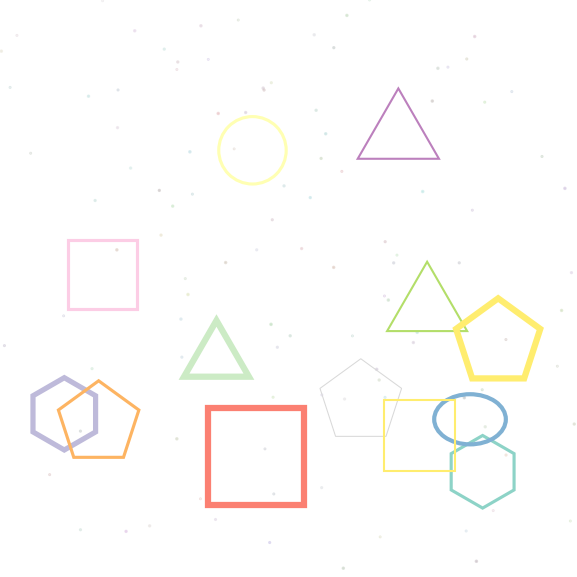[{"shape": "hexagon", "thickness": 1.5, "radius": 0.31, "center": [0.836, 0.182]}, {"shape": "circle", "thickness": 1.5, "radius": 0.29, "center": [0.437, 0.739]}, {"shape": "hexagon", "thickness": 2.5, "radius": 0.31, "center": [0.111, 0.283]}, {"shape": "square", "thickness": 3, "radius": 0.42, "center": [0.443, 0.209]}, {"shape": "oval", "thickness": 2, "radius": 0.31, "center": [0.814, 0.273]}, {"shape": "pentagon", "thickness": 1.5, "radius": 0.37, "center": [0.171, 0.266]}, {"shape": "triangle", "thickness": 1, "radius": 0.4, "center": [0.74, 0.466]}, {"shape": "square", "thickness": 1.5, "radius": 0.3, "center": [0.178, 0.524]}, {"shape": "pentagon", "thickness": 0.5, "radius": 0.37, "center": [0.625, 0.304]}, {"shape": "triangle", "thickness": 1, "radius": 0.41, "center": [0.69, 0.765]}, {"shape": "triangle", "thickness": 3, "radius": 0.32, "center": [0.375, 0.379]}, {"shape": "pentagon", "thickness": 3, "radius": 0.38, "center": [0.863, 0.406]}, {"shape": "square", "thickness": 1, "radius": 0.31, "center": [0.727, 0.245]}]